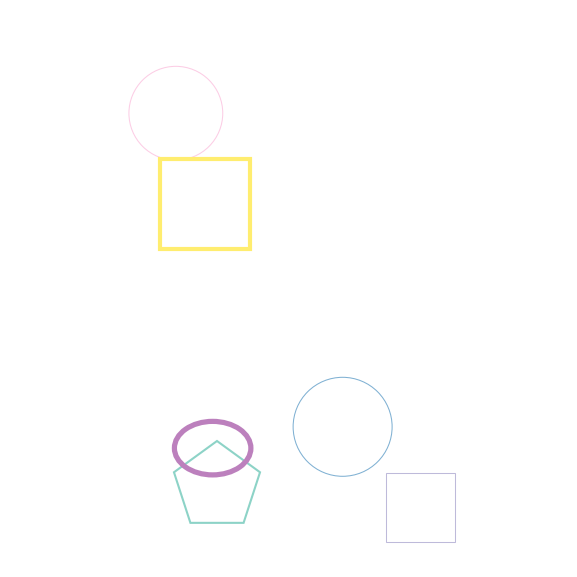[{"shape": "pentagon", "thickness": 1, "radius": 0.39, "center": [0.376, 0.157]}, {"shape": "square", "thickness": 0.5, "radius": 0.3, "center": [0.728, 0.121]}, {"shape": "circle", "thickness": 0.5, "radius": 0.43, "center": [0.593, 0.26]}, {"shape": "circle", "thickness": 0.5, "radius": 0.41, "center": [0.304, 0.803]}, {"shape": "oval", "thickness": 2.5, "radius": 0.33, "center": [0.368, 0.223]}, {"shape": "square", "thickness": 2, "radius": 0.39, "center": [0.355, 0.645]}]